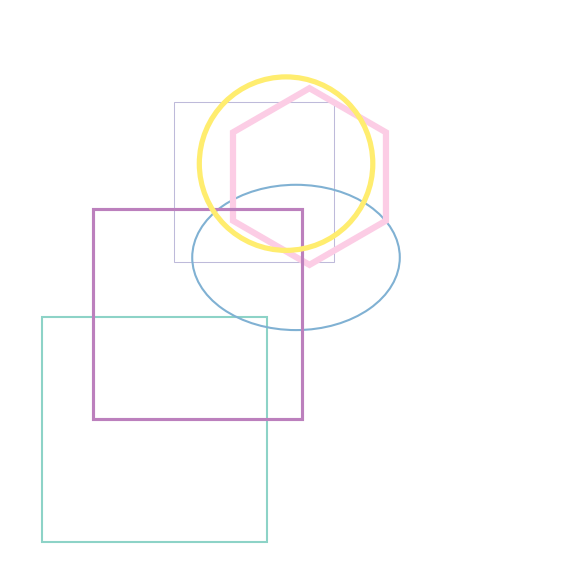[{"shape": "square", "thickness": 1, "radius": 0.97, "center": [0.267, 0.256]}, {"shape": "square", "thickness": 0.5, "radius": 0.69, "center": [0.44, 0.684]}, {"shape": "oval", "thickness": 1, "radius": 0.9, "center": [0.513, 0.553]}, {"shape": "hexagon", "thickness": 3, "radius": 0.76, "center": [0.536, 0.693]}, {"shape": "square", "thickness": 1.5, "radius": 0.91, "center": [0.342, 0.456]}, {"shape": "circle", "thickness": 2.5, "radius": 0.75, "center": [0.495, 0.716]}]